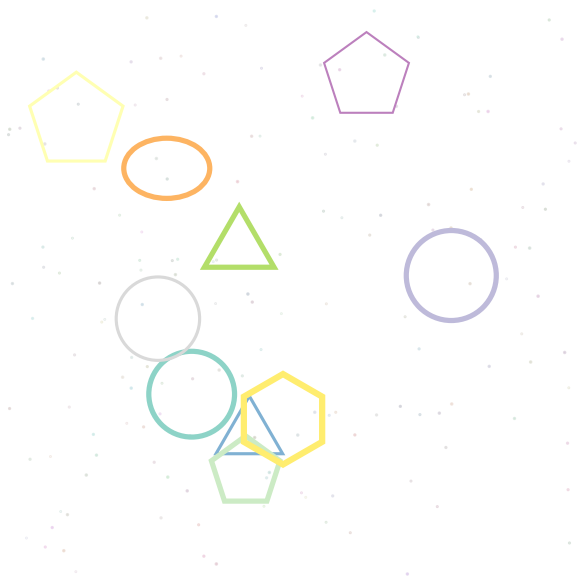[{"shape": "circle", "thickness": 2.5, "radius": 0.37, "center": [0.332, 0.317]}, {"shape": "pentagon", "thickness": 1.5, "radius": 0.43, "center": [0.132, 0.789]}, {"shape": "circle", "thickness": 2.5, "radius": 0.39, "center": [0.781, 0.522]}, {"shape": "triangle", "thickness": 1.5, "radius": 0.33, "center": [0.432, 0.247]}, {"shape": "oval", "thickness": 2.5, "radius": 0.37, "center": [0.289, 0.708]}, {"shape": "triangle", "thickness": 2.5, "radius": 0.35, "center": [0.414, 0.571]}, {"shape": "circle", "thickness": 1.5, "radius": 0.36, "center": [0.273, 0.447]}, {"shape": "pentagon", "thickness": 1, "radius": 0.39, "center": [0.635, 0.866]}, {"shape": "pentagon", "thickness": 2.5, "radius": 0.31, "center": [0.425, 0.182]}, {"shape": "hexagon", "thickness": 3, "radius": 0.39, "center": [0.49, 0.273]}]